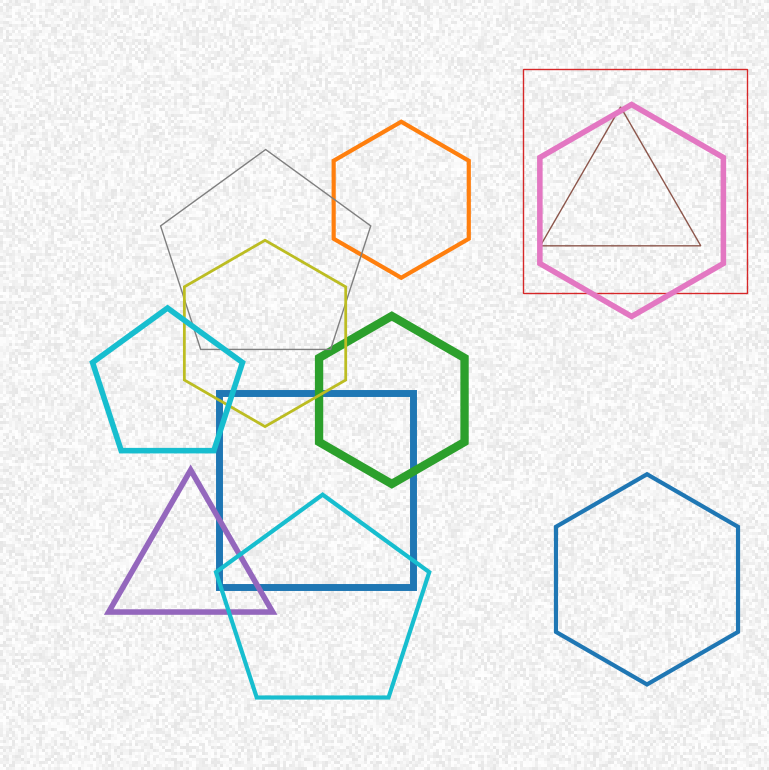[{"shape": "square", "thickness": 2.5, "radius": 0.63, "center": [0.41, 0.364]}, {"shape": "hexagon", "thickness": 1.5, "radius": 0.68, "center": [0.84, 0.248]}, {"shape": "hexagon", "thickness": 1.5, "radius": 0.51, "center": [0.521, 0.741]}, {"shape": "hexagon", "thickness": 3, "radius": 0.55, "center": [0.509, 0.481]}, {"shape": "square", "thickness": 0.5, "radius": 0.73, "center": [0.825, 0.765]}, {"shape": "triangle", "thickness": 2, "radius": 0.61, "center": [0.248, 0.267]}, {"shape": "triangle", "thickness": 0.5, "radius": 0.6, "center": [0.806, 0.741]}, {"shape": "hexagon", "thickness": 2, "radius": 0.69, "center": [0.82, 0.727]}, {"shape": "pentagon", "thickness": 0.5, "radius": 0.72, "center": [0.345, 0.662]}, {"shape": "hexagon", "thickness": 1, "radius": 0.6, "center": [0.344, 0.567]}, {"shape": "pentagon", "thickness": 2, "radius": 0.51, "center": [0.218, 0.498]}, {"shape": "pentagon", "thickness": 1.5, "radius": 0.73, "center": [0.419, 0.212]}]